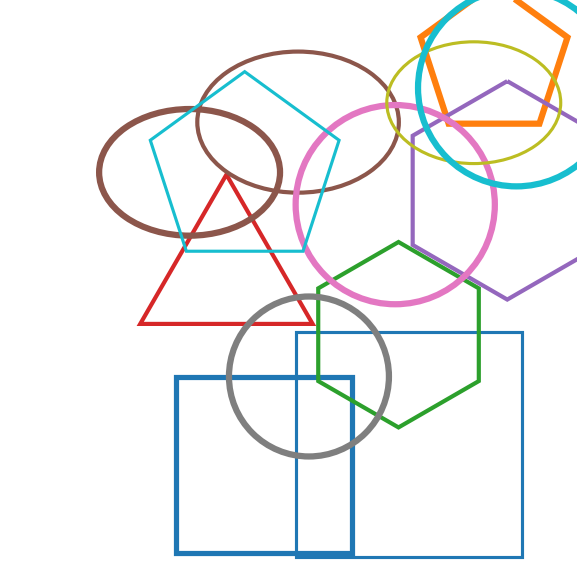[{"shape": "square", "thickness": 1.5, "radius": 0.98, "center": [0.708, 0.229]}, {"shape": "square", "thickness": 2.5, "radius": 0.76, "center": [0.458, 0.194]}, {"shape": "pentagon", "thickness": 3, "radius": 0.67, "center": [0.855, 0.893]}, {"shape": "hexagon", "thickness": 2, "radius": 0.8, "center": [0.69, 0.42]}, {"shape": "triangle", "thickness": 2, "radius": 0.86, "center": [0.392, 0.524]}, {"shape": "hexagon", "thickness": 2, "radius": 0.95, "center": [0.878, 0.67]}, {"shape": "oval", "thickness": 3, "radius": 0.78, "center": [0.328, 0.701]}, {"shape": "oval", "thickness": 2, "radius": 0.87, "center": [0.516, 0.788]}, {"shape": "circle", "thickness": 3, "radius": 0.86, "center": [0.684, 0.645]}, {"shape": "circle", "thickness": 3, "radius": 0.69, "center": [0.535, 0.347]}, {"shape": "oval", "thickness": 1.5, "radius": 0.75, "center": [0.82, 0.821]}, {"shape": "circle", "thickness": 3, "radius": 0.85, "center": [0.894, 0.847]}, {"shape": "pentagon", "thickness": 1.5, "radius": 0.86, "center": [0.424, 0.703]}]